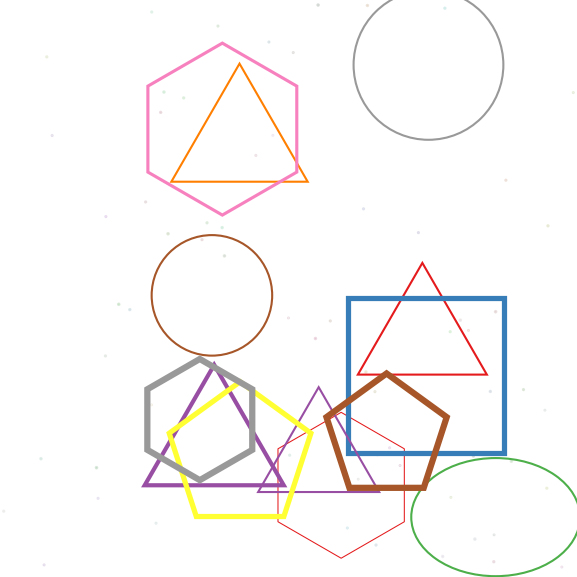[{"shape": "triangle", "thickness": 1, "radius": 0.64, "center": [0.731, 0.415]}, {"shape": "hexagon", "thickness": 0.5, "radius": 0.63, "center": [0.591, 0.159]}, {"shape": "square", "thickness": 2.5, "radius": 0.67, "center": [0.737, 0.348]}, {"shape": "oval", "thickness": 1, "radius": 0.73, "center": [0.858, 0.104]}, {"shape": "triangle", "thickness": 1, "radius": 0.61, "center": [0.552, 0.208]}, {"shape": "triangle", "thickness": 2, "radius": 0.7, "center": [0.371, 0.228]}, {"shape": "triangle", "thickness": 1, "radius": 0.68, "center": [0.415, 0.753]}, {"shape": "pentagon", "thickness": 2.5, "radius": 0.64, "center": [0.416, 0.209]}, {"shape": "circle", "thickness": 1, "radius": 0.52, "center": [0.367, 0.488]}, {"shape": "pentagon", "thickness": 3, "radius": 0.55, "center": [0.669, 0.243]}, {"shape": "hexagon", "thickness": 1.5, "radius": 0.74, "center": [0.385, 0.776]}, {"shape": "circle", "thickness": 1, "radius": 0.65, "center": [0.742, 0.887]}, {"shape": "hexagon", "thickness": 3, "radius": 0.52, "center": [0.346, 0.273]}]